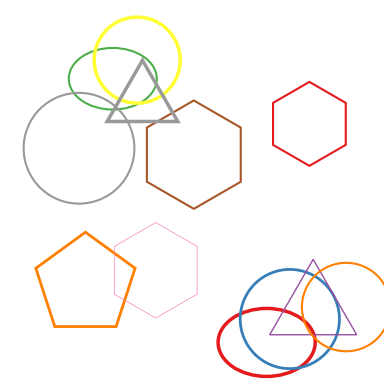[{"shape": "hexagon", "thickness": 1.5, "radius": 0.55, "center": [0.804, 0.678]}, {"shape": "oval", "thickness": 2.5, "radius": 0.63, "center": [0.693, 0.111]}, {"shape": "circle", "thickness": 2, "radius": 0.64, "center": [0.753, 0.171]}, {"shape": "oval", "thickness": 1.5, "radius": 0.57, "center": [0.293, 0.795]}, {"shape": "triangle", "thickness": 1, "radius": 0.65, "center": [0.813, 0.196]}, {"shape": "circle", "thickness": 1.5, "radius": 0.57, "center": [0.899, 0.202]}, {"shape": "pentagon", "thickness": 2, "radius": 0.68, "center": [0.222, 0.261]}, {"shape": "circle", "thickness": 2.5, "radius": 0.56, "center": [0.356, 0.844]}, {"shape": "hexagon", "thickness": 1.5, "radius": 0.7, "center": [0.503, 0.598]}, {"shape": "hexagon", "thickness": 0.5, "radius": 0.62, "center": [0.404, 0.298]}, {"shape": "circle", "thickness": 1.5, "radius": 0.72, "center": [0.205, 0.615]}, {"shape": "triangle", "thickness": 2.5, "radius": 0.53, "center": [0.37, 0.737]}]